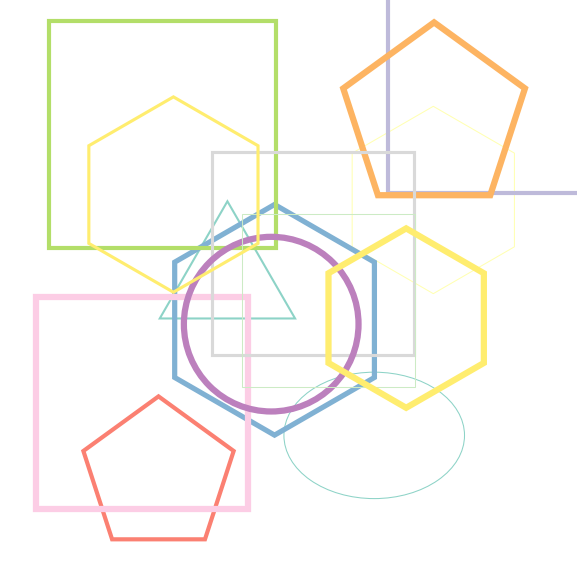[{"shape": "triangle", "thickness": 1, "radius": 0.68, "center": [0.394, 0.515]}, {"shape": "oval", "thickness": 0.5, "radius": 0.78, "center": [0.648, 0.245]}, {"shape": "hexagon", "thickness": 0.5, "radius": 0.81, "center": [0.75, 0.653]}, {"shape": "square", "thickness": 2, "radius": 0.94, "center": [0.859, 0.853]}, {"shape": "pentagon", "thickness": 2, "radius": 0.68, "center": [0.275, 0.176]}, {"shape": "hexagon", "thickness": 2.5, "radius": 1.0, "center": [0.475, 0.445]}, {"shape": "pentagon", "thickness": 3, "radius": 0.83, "center": [0.752, 0.795]}, {"shape": "square", "thickness": 2, "radius": 0.98, "center": [0.281, 0.766]}, {"shape": "square", "thickness": 3, "radius": 0.92, "center": [0.246, 0.301]}, {"shape": "square", "thickness": 1.5, "radius": 0.88, "center": [0.542, 0.56]}, {"shape": "circle", "thickness": 3, "radius": 0.76, "center": [0.47, 0.438]}, {"shape": "square", "thickness": 0.5, "radius": 0.75, "center": [0.569, 0.479]}, {"shape": "hexagon", "thickness": 1.5, "radius": 0.85, "center": [0.3, 0.662]}, {"shape": "hexagon", "thickness": 3, "radius": 0.78, "center": [0.703, 0.448]}]